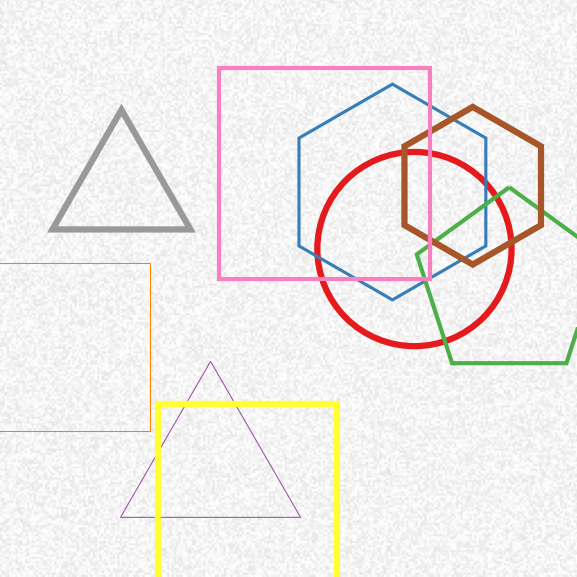[{"shape": "circle", "thickness": 3, "radius": 0.84, "center": [0.718, 0.568]}, {"shape": "hexagon", "thickness": 1.5, "radius": 0.93, "center": [0.68, 0.667]}, {"shape": "pentagon", "thickness": 2, "radius": 0.84, "center": [0.882, 0.506]}, {"shape": "triangle", "thickness": 0.5, "radius": 0.9, "center": [0.365, 0.193]}, {"shape": "square", "thickness": 0.5, "radius": 0.73, "center": [0.114, 0.398]}, {"shape": "square", "thickness": 3, "radius": 0.78, "center": [0.429, 0.145]}, {"shape": "hexagon", "thickness": 3, "radius": 0.68, "center": [0.819, 0.678]}, {"shape": "square", "thickness": 2, "radius": 0.91, "center": [0.562, 0.699]}, {"shape": "triangle", "thickness": 3, "radius": 0.69, "center": [0.21, 0.671]}]